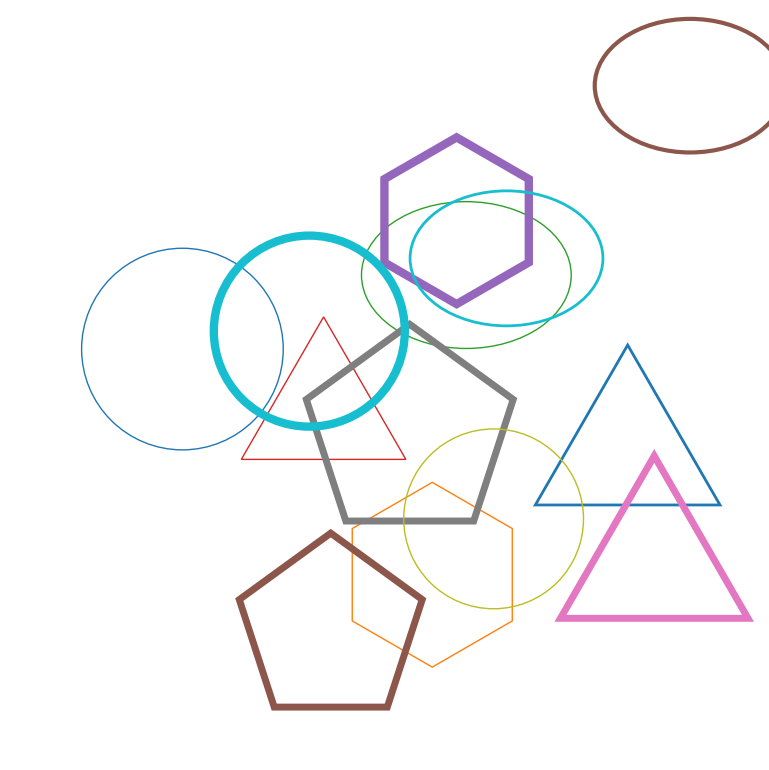[{"shape": "triangle", "thickness": 1, "radius": 0.69, "center": [0.815, 0.413]}, {"shape": "circle", "thickness": 0.5, "radius": 0.65, "center": [0.237, 0.547]}, {"shape": "hexagon", "thickness": 0.5, "radius": 0.6, "center": [0.561, 0.254]}, {"shape": "oval", "thickness": 0.5, "radius": 0.68, "center": [0.606, 0.643]}, {"shape": "triangle", "thickness": 0.5, "radius": 0.62, "center": [0.42, 0.465]}, {"shape": "hexagon", "thickness": 3, "radius": 0.54, "center": [0.593, 0.713]}, {"shape": "oval", "thickness": 1.5, "radius": 0.62, "center": [0.896, 0.889]}, {"shape": "pentagon", "thickness": 2.5, "radius": 0.62, "center": [0.43, 0.183]}, {"shape": "triangle", "thickness": 2.5, "radius": 0.7, "center": [0.85, 0.267]}, {"shape": "pentagon", "thickness": 2.5, "radius": 0.71, "center": [0.532, 0.438]}, {"shape": "circle", "thickness": 0.5, "radius": 0.58, "center": [0.641, 0.326]}, {"shape": "circle", "thickness": 3, "radius": 0.62, "center": [0.402, 0.57]}, {"shape": "oval", "thickness": 1, "radius": 0.63, "center": [0.658, 0.664]}]